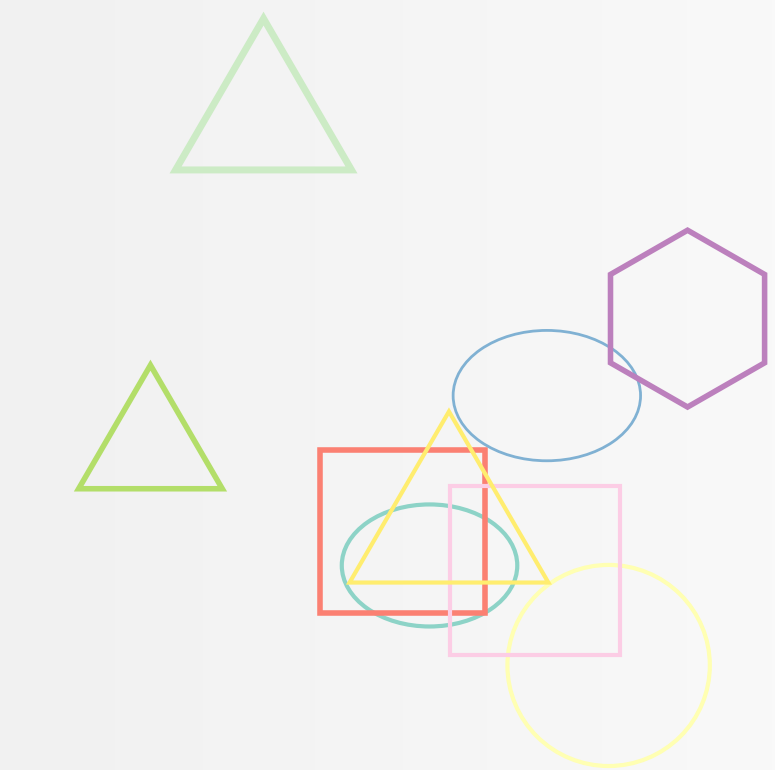[{"shape": "oval", "thickness": 1.5, "radius": 0.57, "center": [0.554, 0.266]}, {"shape": "circle", "thickness": 1.5, "radius": 0.65, "center": [0.785, 0.136]}, {"shape": "square", "thickness": 2, "radius": 0.53, "center": [0.519, 0.31]}, {"shape": "oval", "thickness": 1, "radius": 0.6, "center": [0.706, 0.486]}, {"shape": "triangle", "thickness": 2, "radius": 0.53, "center": [0.194, 0.419]}, {"shape": "square", "thickness": 1.5, "radius": 0.55, "center": [0.69, 0.26]}, {"shape": "hexagon", "thickness": 2, "radius": 0.57, "center": [0.887, 0.586]}, {"shape": "triangle", "thickness": 2.5, "radius": 0.66, "center": [0.34, 0.845]}, {"shape": "triangle", "thickness": 1.5, "radius": 0.74, "center": [0.579, 0.318]}]